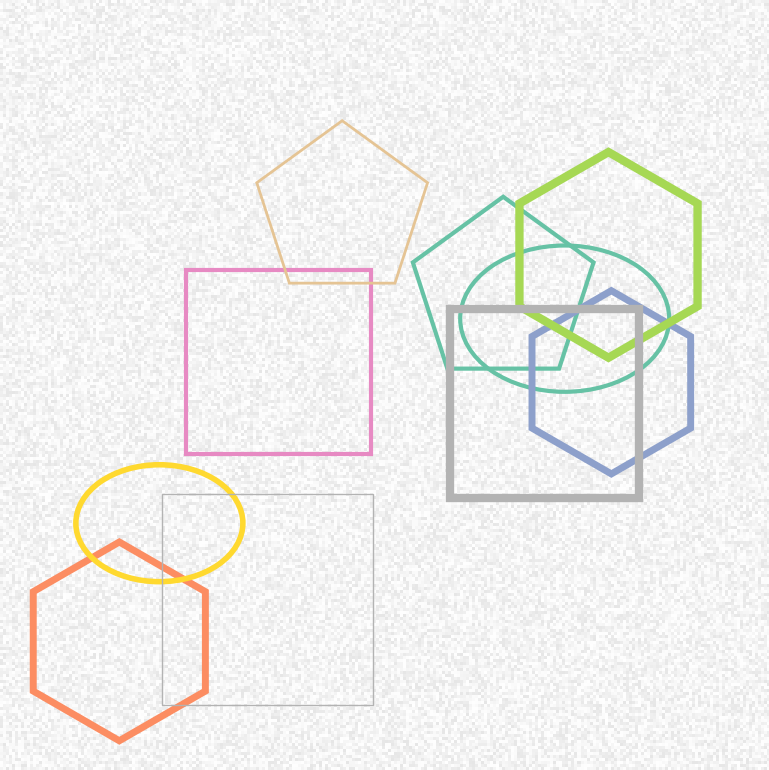[{"shape": "pentagon", "thickness": 1.5, "radius": 0.62, "center": [0.654, 0.621]}, {"shape": "oval", "thickness": 1.5, "radius": 0.68, "center": [0.733, 0.586]}, {"shape": "hexagon", "thickness": 2.5, "radius": 0.65, "center": [0.155, 0.167]}, {"shape": "hexagon", "thickness": 2.5, "radius": 0.59, "center": [0.794, 0.504]}, {"shape": "square", "thickness": 1.5, "radius": 0.6, "center": [0.361, 0.53]}, {"shape": "hexagon", "thickness": 3, "radius": 0.67, "center": [0.79, 0.669]}, {"shape": "oval", "thickness": 2, "radius": 0.54, "center": [0.207, 0.321]}, {"shape": "pentagon", "thickness": 1, "radius": 0.58, "center": [0.444, 0.727]}, {"shape": "square", "thickness": 0.5, "radius": 0.69, "center": [0.347, 0.221]}, {"shape": "square", "thickness": 3, "radius": 0.61, "center": [0.707, 0.476]}]